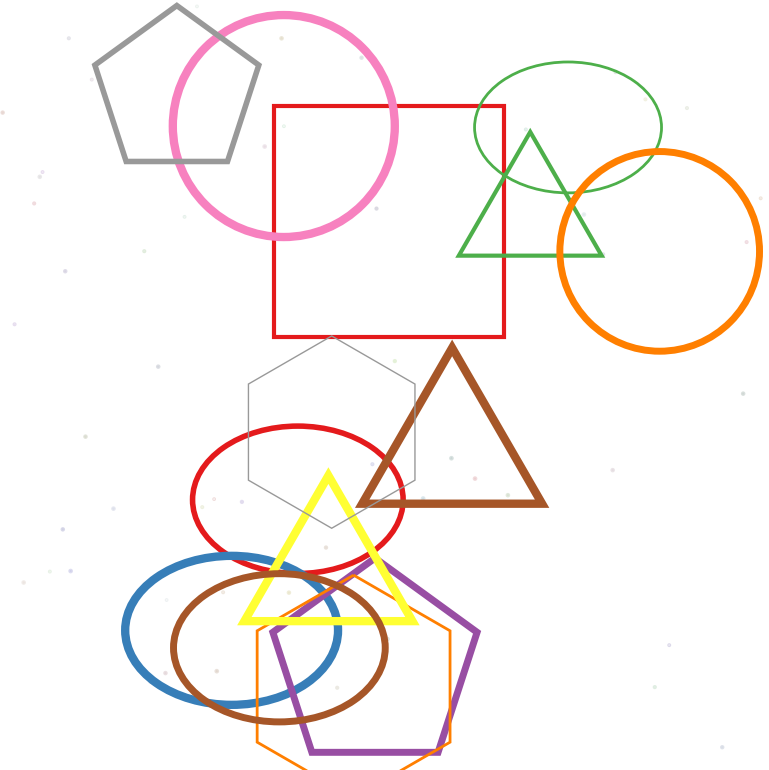[{"shape": "square", "thickness": 1.5, "radius": 0.75, "center": [0.505, 0.712]}, {"shape": "oval", "thickness": 2, "radius": 0.68, "center": [0.387, 0.351]}, {"shape": "oval", "thickness": 3, "radius": 0.69, "center": [0.301, 0.181]}, {"shape": "triangle", "thickness": 1.5, "radius": 0.54, "center": [0.689, 0.722]}, {"shape": "oval", "thickness": 1, "radius": 0.61, "center": [0.738, 0.835]}, {"shape": "pentagon", "thickness": 2.5, "radius": 0.7, "center": [0.487, 0.136]}, {"shape": "circle", "thickness": 2.5, "radius": 0.65, "center": [0.857, 0.674]}, {"shape": "hexagon", "thickness": 1, "radius": 0.72, "center": [0.459, 0.108]}, {"shape": "triangle", "thickness": 3, "radius": 0.63, "center": [0.426, 0.256]}, {"shape": "oval", "thickness": 2.5, "radius": 0.69, "center": [0.363, 0.159]}, {"shape": "triangle", "thickness": 3, "radius": 0.67, "center": [0.587, 0.413]}, {"shape": "circle", "thickness": 3, "radius": 0.72, "center": [0.369, 0.836]}, {"shape": "hexagon", "thickness": 0.5, "radius": 0.62, "center": [0.431, 0.439]}, {"shape": "pentagon", "thickness": 2, "radius": 0.56, "center": [0.23, 0.881]}]